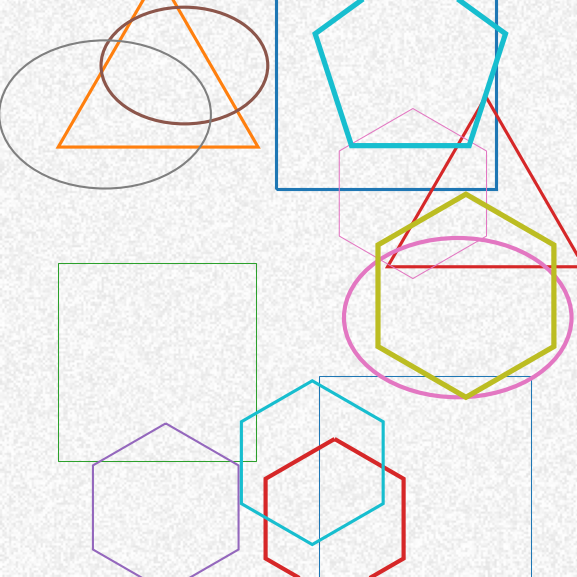[{"shape": "square", "thickness": 1.5, "radius": 0.96, "center": [0.669, 0.864]}, {"shape": "square", "thickness": 0.5, "radius": 0.92, "center": [0.736, 0.164]}, {"shape": "triangle", "thickness": 1.5, "radius": 1.0, "center": [0.274, 0.844]}, {"shape": "square", "thickness": 0.5, "radius": 0.86, "center": [0.272, 0.372]}, {"shape": "hexagon", "thickness": 2, "radius": 0.69, "center": [0.579, 0.101]}, {"shape": "triangle", "thickness": 1.5, "radius": 0.98, "center": [0.841, 0.635]}, {"shape": "hexagon", "thickness": 1, "radius": 0.73, "center": [0.287, 0.12]}, {"shape": "oval", "thickness": 1.5, "radius": 0.72, "center": [0.319, 0.886]}, {"shape": "hexagon", "thickness": 0.5, "radius": 0.74, "center": [0.715, 0.664]}, {"shape": "oval", "thickness": 2, "radius": 0.99, "center": [0.793, 0.449]}, {"shape": "oval", "thickness": 1, "radius": 0.92, "center": [0.182, 0.801]}, {"shape": "hexagon", "thickness": 2.5, "radius": 0.88, "center": [0.807, 0.487]}, {"shape": "pentagon", "thickness": 2.5, "radius": 0.87, "center": [0.711, 0.887]}, {"shape": "hexagon", "thickness": 1.5, "radius": 0.71, "center": [0.541, 0.198]}]